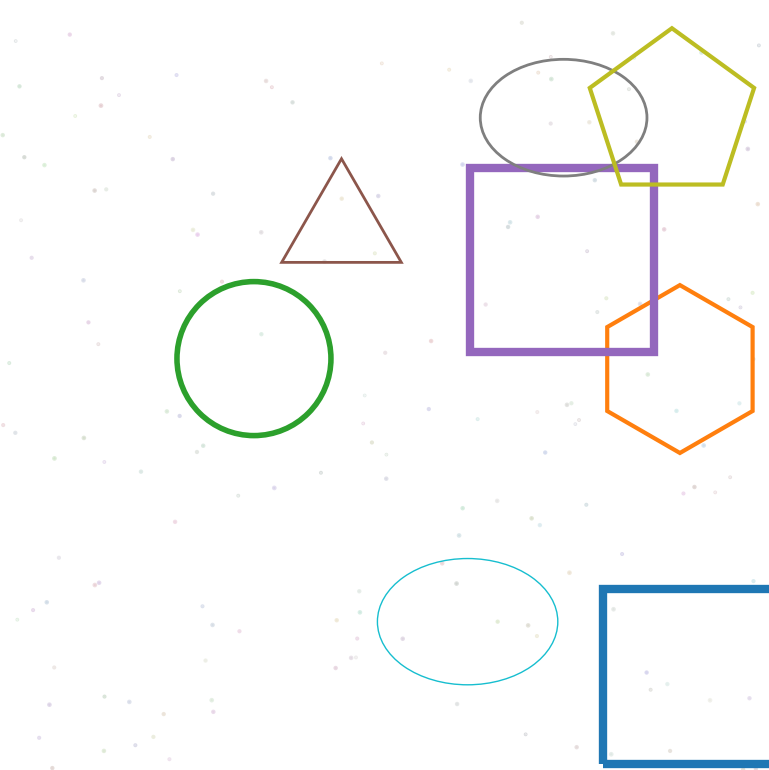[{"shape": "square", "thickness": 3, "radius": 0.57, "center": [0.897, 0.122]}, {"shape": "hexagon", "thickness": 1.5, "radius": 0.55, "center": [0.883, 0.521]}, {"shape": "circle", "thickness": 2, "radius": 0.5, "center": [0.33, 0.534]}, {"shape": "square", "thickness": 3, "radius": 0.6, "center": [0.729, 0.662]}, {"shape": "triangle", "thickness": 1, "radius": 0.45, "center": [0.444, 0.704]}, {"shape": "oval", "thickness": 1, "radius": 0.54, "center": [0.732, 0.847]}, {"shape": "pentagon", "thickness": 1.5, "radius": 0.56, "center": [0.873, 0.851]}, {"shape": "oval", "thickness": 0.5, "radius": 0.59, "center": [0.607, 0.193]}]